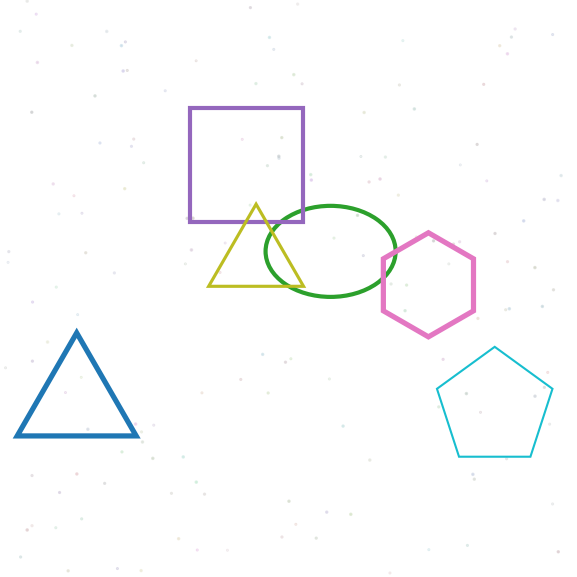[{"shape": "triangle", "thickness": 2.5, "radius": 0.59, "center": [0.133, 0.304]}, {"shape": "oval", "thickness": 2, "radius": 0.56, "center": [0.572, 0.564]}, {"shape": "square", "thickness": 2, "radius": 0.49, "center": [0.427, 0.714]}, {"shape": "hexagon", "thickness": 2.5, "radius": 0.45, "center": [0.742, 0.506]}, {"shape": "triangle", "thickness": 1.5, "radius": 0.47, "center": [0.443, 0.551]}, {"shape": "pentagon", "thickness": 1, "radius": 0.53, "center": [0.857, 0.293]}]